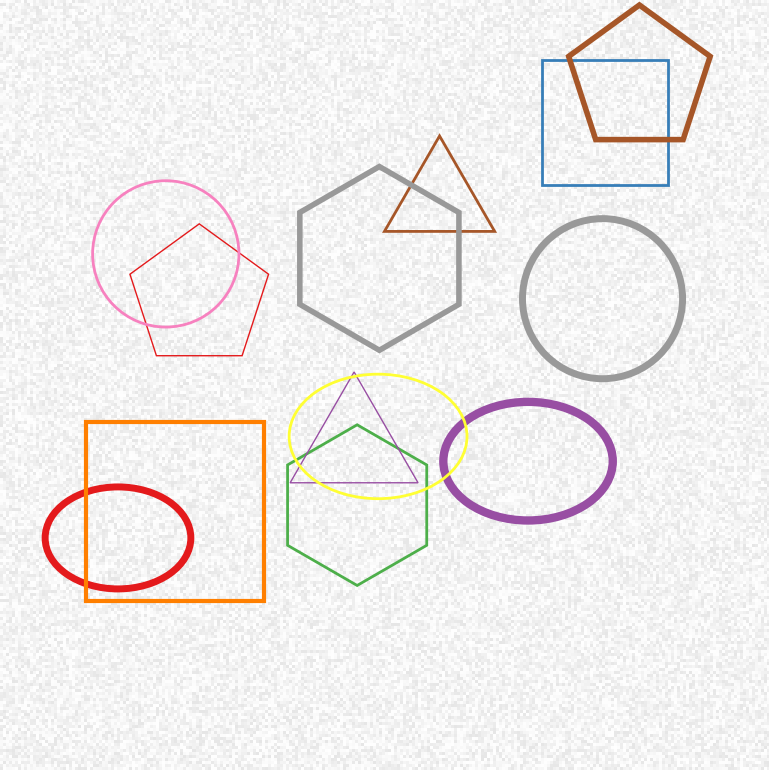[{"shape": "pentagon", "thickness": 0.5, "radius": 0.47, "center": [0.259, 0.615]}, {"shape": "oval", "thickness": 2.5, "radius": 0.47, "center": [0.153, 0.301]}, {"shape": "square", "thickness": 1, "radius": 0.41, "center": [0.786, 0.841]}, {"shape": "hexagon", "thickness": 1, "radius": 0.52, "center": [0.464, 0.344]}, {"shape": "triangle", "thickness": 0.5, "radius": 0.48, "center": [0.46, 0.421]}, {"shape": "oval", "thickness": 3, "radius": 0.55, "center": [0.686, 0.401]}, {"shape": "square", "thickness": 1.5, "radius": 0.58, "center": [0.227, 0.336]}, {"shape": "oval", "thickness": 1, "radius": 0.58, "center": [0.491, 0.433]}, {"shape": "pentagon", "thickness": 2, "radius": 0.48, "center": [0.83, 0.897]}, {"shape": "triangle", "thickness": 1, "radius": 0.41, "center": [0.571, 0.741]}, {"shape": "circle", "thickness": 1, "radius": 0.48, "center": [0.215, 0.67]}, {"shape": "circle", "thickness": 2.5, "radius": 0.52, "center": [0.783, 0.612]}, {"shape": "hexagon", "thickness": 2, "radius": 0.6, "center": [0.493, 0.664]}]